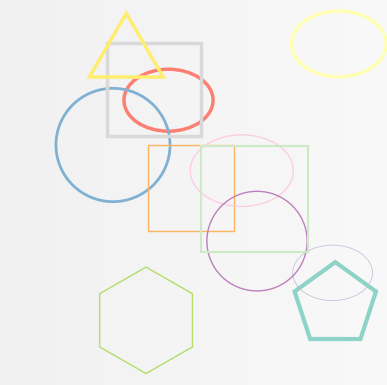[{"shape": "pentagon", "thickness": 3, "radius": 0.55, "center": [0.865, 0.209]}, {"shape": "oval", "thickness": 2.5, "radius": 0.61, "center": [0.874, 0.886]}, {"shape": "oval", "thickness": 0.5, "radius": 0.51, "center": [0.858, 0.291]}, {"shape": "oval", "thickness": 2.5, "radius": 0.57, "center": [0.435, 0.74]}, {"shape": "circle", "thickness": 2, "radius": 0.74, "center": [0.292, 0.623]}, {"shape": "square", "thickness": 1, "radius": 0.56, "center": [0.493, 0.512]}, {"shape": "hexagon", "thickness": 1, "radius": 0.69, "center": [0.377, 0.168]}, {"shape": "oval", "thickness": 1, "radius": 0.67, "center": [0.624, 0.557]}, {"shape": "square", "thickness": 2.5, "radius": 0.6, "center": [0.398, 0.767]}, {"shape": "circle", "thickness": 1, "radius": 0.65, "center": [0.663, 0.374]}, {"shape": "square", "thickness": 1.5, "radius": 0.69, "center": [0.656, 0.482]}, {"shape": "triangle", "thickness": 2.5, "radius": 0.55, "center": [0.326, 0.855]}]